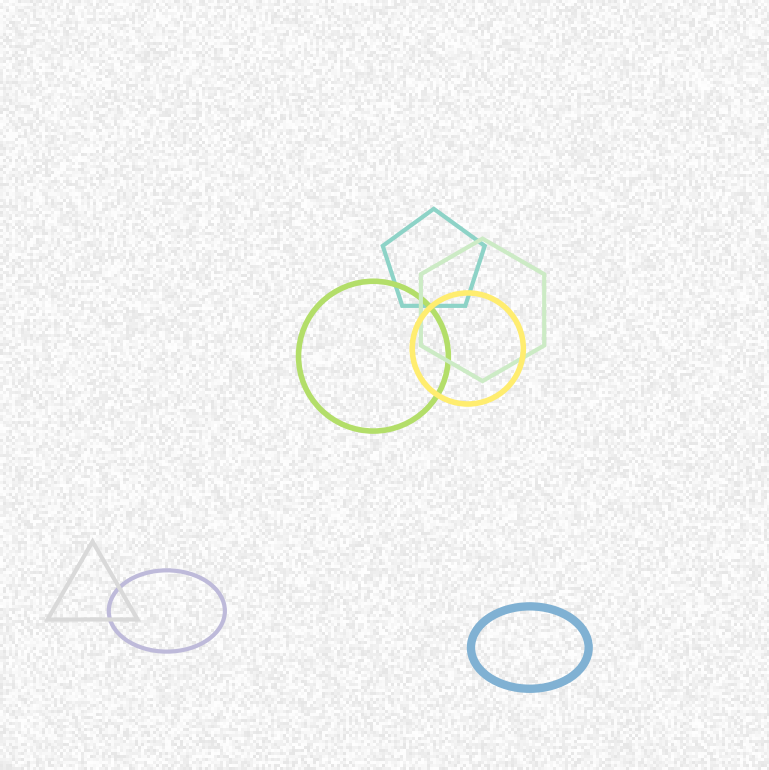[{"shape": "pentagon", "thickness": 1.5, "radius": 0.35, "center": [0.563, 0.659]}, {"shape": "oval", "thickness": 1.5, "radius": 0.38, "center": [0.217, 0.207]}, {"shape": "oval", "thickness": 3, "radius": 0.38, "center": [0.688, 0.159]}, {"shape": "circle", "thickness": 2, "radius": 0.49, "center": [0.485, 0.537]}, {"shape": "triangle", "thickness": 1.5, "radius": 0.34, "center": [0.12, 0.229]}, {"shape": "hexagon", "thickness": 1.5, "radius": 0.46, "center": [0.627, 0.598]}, {"shape": "circle", "thickness": 2, "radius": 0.36, "center": [0.608, 0.547]}]